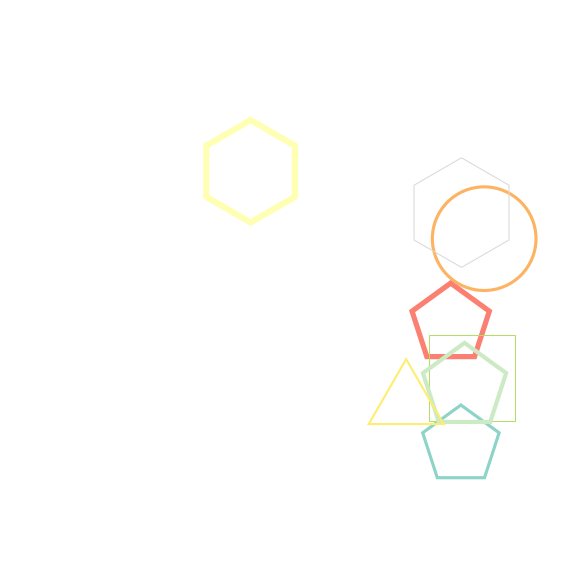[{"shape": "pentagon", "thickness": 1.5, "radius": 0.35, "center": [0.798, 0.228]}, {"shape": "hexagon", "thickness": 3, "radius": 0.44, "center": [0.434, 0.703]}, {"shape": "pentagon", "thickness": 2.5, "radius": 0.35, "center": [0.78, 0.439]}, {"shape": "circle", "thickness": 1.5, "radius": 0.45, "center": [0.838, 0.586]}, {"shape": "square", "thickness": 0.5, "radius": 0.37, "center": [0.818, 0.345]}, {"shape": "hexagon", "thickness": 0.5, "radius": 0.47, "center": [0.799, 0.631]}, {"shape": "pentagon", "thickness": 2, "radius": 0.38, "center": [0.804, 0.33]}, {"shape": "triangle", "thickness": 1, "radius": 0.37, "center": [0.703, 0.302]}]